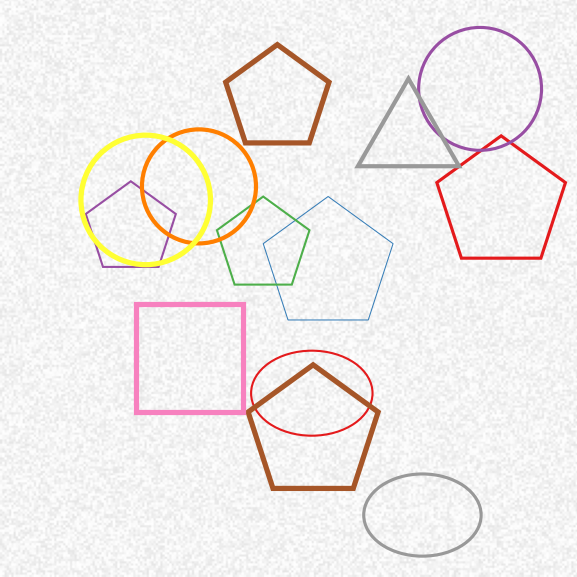[{"shape": "oval", "thickness": 1, "radius": 0.53, "center": [0.54, 0.318]}, {"shape": "pentagon", "thickness": 1.5, "radius": 0.59, "center": [0.868, 0.647]}, {"shape": "pentagon", "thickness": 0.5, "radius": 0.59, "center": [0.568, 0.541]}, {"shape": "pentagon", "thickness": 1, "radius": 0.42, "center": [0.456, 0.574]}, {"shape": "pentagon", "thickness": 1, "radius": 0.41, "center": [0.227, 0.603]}, {"shape": "circle", "thickness": 1.5, "radius": 0.53, "center": [0.831, 0.845]}, {"shape": "circle", "thickness": 2, "radius": 0.49, "center": [0.345, 0.676]}, {"shape": "circle", "thickness": 2.5, "radius": 0.56, "center": [0.252, 0.653]}, {"shape": "pentagon", "thickness": 2.5, "radius": 0.47, "center": [0.48, 0.828]}, {"shape": "pentagon", "thickness": 2.5, "radius": 0.59, "center": [0.542, 0.249]}, {"shape": "square", "thickness": 2.5, "radius": 0.46, "center": [0.328, 0.379]}, {"shape": "triangle", "thickness": 2, "radius": 0.51, "center": [0.707, 0.762]}, {"shape": "oval", "thickness": 1.5, "radius": 0.51, "center": [0.731, 0.107]}]